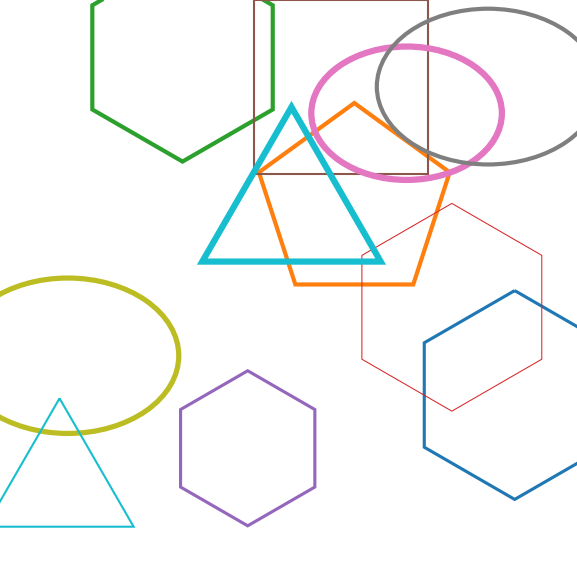[{"shape": "hexagon", "thickness": 1.5, "radius": 0.9, "center": [0.891, 0.315]}, {"shape": "pentagon", "thickness": 2, "radius": 0.87, "center": [0.614, 0.647]}, {"shape": "hexagon", "thickness": 2, "radius": 0.9, "center": [0.316, 0.9]}, {"shape": "hexagon", "thickness": 0.5, "radius": 0.9, "center": [0.782, 0.467]}, {"shape": "hexagon", "thickness": 1.5, "radius": 0.67, "center": [0.429, 0.223]}, {"shape": "square", "thickness": 1, "radius": 0.76, "center": [0.59, 0.848]}, {"shape": "oval", "thickness": 3, "radius": 0.83, "center": [0.704, 0.803]}, {"shape": "oval", "thickness": 2, "radius": 0.96, "center": [0.845, 0.849]}, {"shape": "oval", "thickness": 2.5, "radius": 0.96, "center": [0.117, 0.383]}, {"shape": "triangle", "thickness": 3, "radius": 0.89, "center": [0.505, 0.635]}, {"shape": "triangle", "thickness": 1, "radius": 0.74, "center": [0.103, 0.161]}]